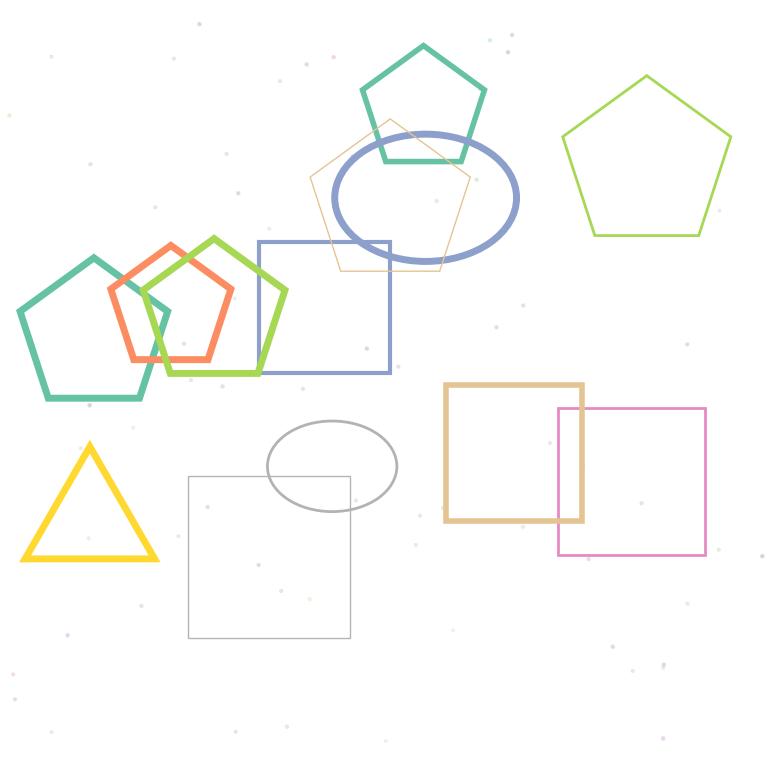[{"shape": "pentagon", "thickness": 2.5, "radius": 0.5, "center": [0.122, 0.564]}, {"shape": "pentagon", "thickness": 2, "radius": 0.42, "center": [0.55, 0.858]}, {"shape": "pentagon", "thickness": 2.5, "radius": 0.41, "center": [0.222, 0.599]}, {"shape": "oval", "thickness": 2.5, "radius": 0.59, "center": [0.553, 0.743]}, {"shape": "square", "thickness": 1.5, "radius": 0.43, "center": [0.422, 0.6]}, {"shape": "square", "thickness": 1, "radius": 0.48, "center": [0.82, 0.374]}, {"shape": "pentagon", "thickness": 2.5, "radius": 0.48, "center": [0.278, 0.593]}, {"shape": "pentagon", "thickness": 1, "radius": 0.57, "center": [0.84, 0.787]}, {"shape": "triangle", "thickness": 2.5, "radius": 0.49, "center": [0.117, 0.323]}, {"shape": "pentagon", "thickness": 0.5, "radius": 0.55, "center": [0.507, 0.736]}, {"shape": "square", "thickness": 2, "radius": 0.44, "center": [0.668, 0.412]}, {"shape": "square", "thickness": 0.5, "radius": 0.53, "center": [0.349, 0.277]}, {"shape": "oval", "thickness": 1, "radius": 0.42, "center": [0.431, 0.394]}]